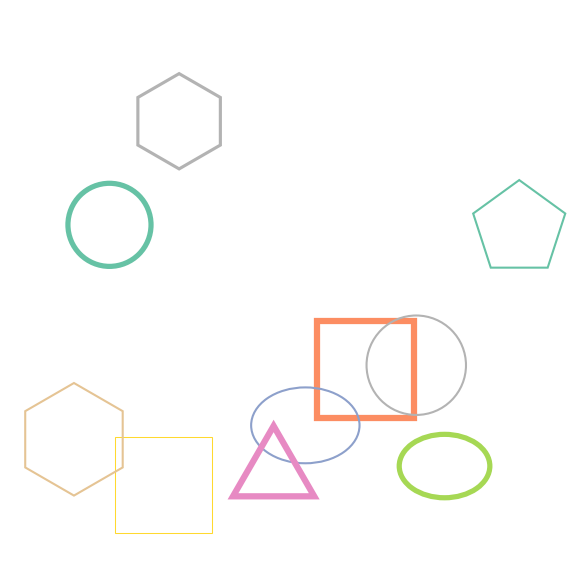[{"shape": "circle", "thickness": 2.5, "radius": 0.36, "center": [0.19, 0.61]}, {"shape": "pentagon", "thickness": 1, "radius": 0.42, "center": [0.899, 0.603]}, {"shape": "square", "thickness": 3, "radius": 0.42, "center": [0.633, 0.359]}, {"shape": "oval", "thickness": 1, "radius": 0.47, "center": [0.529, 0.263]}, {"shape": "triangle", "thickness": 3, "radius": 0.41, "center": [0.474, 0.18]}, {"shape": "oval", "thickness": 2.5, "radius": 0.39, "center": [0.77, 0.192]}, {"shape": "square", "thickness": 0.5, "radius": 0.42, "center": [0.283, 0.159]}, {"shape": "hexagon", "thickness": 1, "radius": 0.49, "center": [0.128, 0.238]}, {"shape": "circle", "thickness": 1, "radius": 0.43, "center": [0.721, 0.367]}, {"shape": "hexagon", "thickness": 1.5, "radius": 0.41, "center": [0.31, 0.789]}]